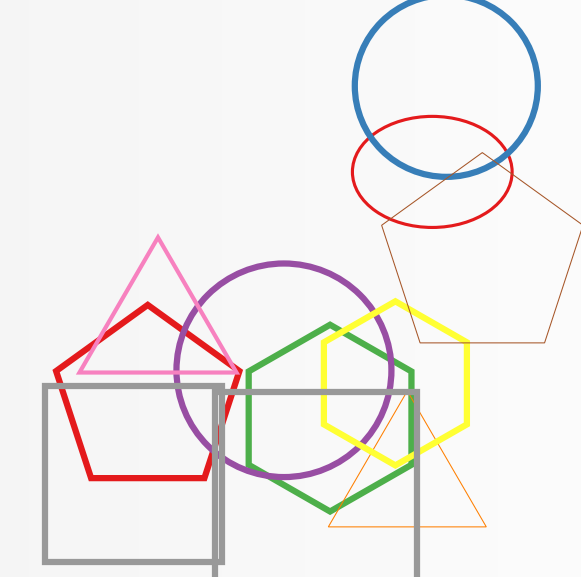[{"shape": "pentagon", "thickness": 3, "radius": 0.83, "center": [0.254, 0.305]}, {"shape": "oval", "thickness": 1.5, "radius": 0.69, "center": [0.744, 0.701]}, {"shape": "circle", "thickness": 3, "radius": 0.79, "center": [0.768, 0.85]}, {"shape": "hexagon", "thickness": 3, "radius": 0.81, "center": [0.568, 0.275]}, {"shape": "circle", "thickness": 3, "radius": 0.92, "center": [0.489, 0.358]}, {"shape": "triangle", "thickness": 0.5, "radius": 0.78, "center": [0.701, 0.165]}, {"shape": "hexagon", "thickness": 3, "radius": 0.71, "center": [0.68, 0.335]}, {"shape": "pentagon", "thickness": 0.5, "radius": 0.91, "center": [0.83, 0.553]}, {"shape": "triangle", "thickness": 2, "radius": 0.78, "center": [0.272, 0.432]}, {"shape": "square", "thickness": 3, "radius": 0.87, "center": [0.544, 0.146]}, {"shape": "square", "thickness": 3, "radius": 0.76, "center": [0.229, 0.178]}]